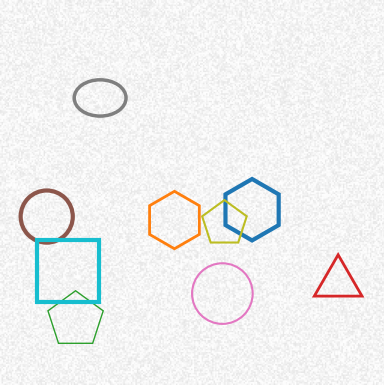[{"shape": "hexagon", "thickness": 3, "radius": 0.4, "center": [0.655, 0.455]}, {"shape": "hexagon", "thickness": 2, "radius": 0.37, "center": [0.453, 0.428]}, {"shape": "pentagon", "thickness": 1, "radius": 0.38, "center": [0.196, 0.169]}, {"shape": "triangle", "thickness": 2, "radius": 0.36, "center": [0.878, 0.267]}, {"shape": "circle", "thickness": 3, "radius": 0.34, "center": [0.121, 0.438]}, {"shape": "circle", "thickness": 1.5, "radius": 0.39, "center": [0.578, 0.237]}, {"shape": "oval", "thickness": 2.5, "radius": 0.34, "center": [0.26, 0.746]}, {"shape": "pentagon", "thickness": 1.5, "radius": 0.3, "center": [0.583, 0.419]}, {"shape": "square", "thickness": 3, "radius": 0.4, "center": [0.176, 0.297]}]